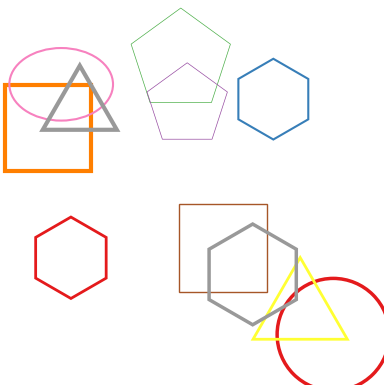[{"shape": "hexagon", "thickness": 2, "radius": 0.53, "center": [0.184, 0.331]}, {"shape": "circle", "thickness": 2.5, "radius": 0.73, "center": [0.866, 0.131]}, {"shape": "hexagon", "thickness": 1.5, "radius": 0.52, "center": [0.71, 0.742]}, {"shape": "pentagon", "thickness": 0.5, "radius": 0.68, "center": [0.47, 0.843]}, {"shape": "pentagon", "thickness": 0.5, "radius": 0.55, "center": [0.486, 0.727]}, {"shape": "square", "thickness": 3, "radius": 0.56, "center": [0.125, 0.667]}, {"shape": "triangle", "thickness": 2, "radius": 0.71, "center": [0.78, 0.19]}, {"shape": "square", "thickness": 1, "radius": 0.57, "center": [0.58, 0.356]}, {"shape": "oval", "thickness": 1.5, "radius": 0.67, "center": [0.159, 0.781]}, {"shape": "hexagon", "thickness": 2.5, "radius": 0.65, "center": [0.656, 0.287]}, {"shape": "triangle", "thickness": 3, "radius": 0.56, "center": [0.207, 0.718]}]